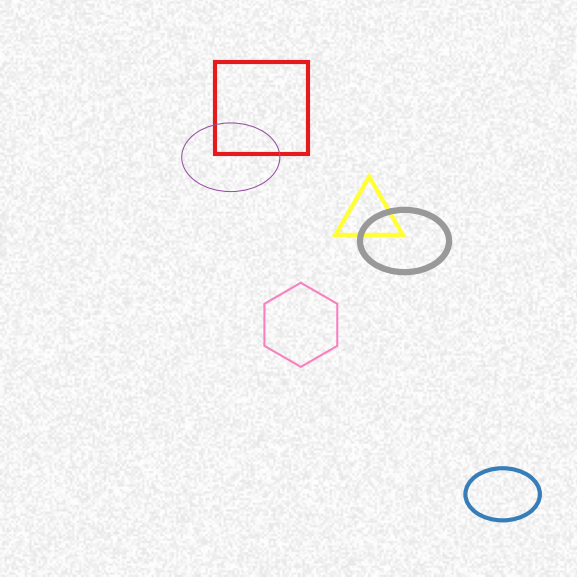[{"shape": "square", "thickness": 2, "radius": 0.4, "center": [0.453, 0.812]}, {"shape": "oval", "thickness": 2, "radius": 0.32, "center": [0.87, 0.143]}, {"shape": "oval", "thickness": 0.5, "radius": 0.42, "center": [0.4, 0.727]}, {"shape": "triangle", "thickness": 2, "radius": 0.34, "center": [0.639, 0.626]}, {"shape": "hexagon", "thickness": 1, "radius": 0.36, "center": [0.521, 0.437]}, {"shape": "oval", "thickness": 3, "radius": 0.39, "center": [0.7, 0.582]}]